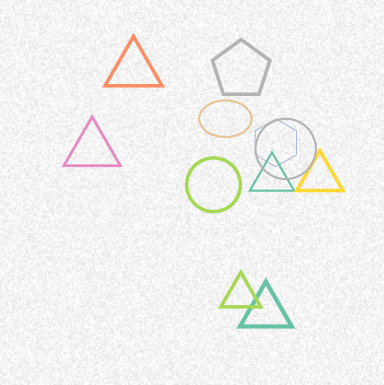[{"shape": "triangle", "thickness": 3, "radius": 0.39, "center": [0.691, 0.191]}, {"shape": "triangle", "thickness": 1.5, "radius": 0.33, "center": [0.706, 0.538]}, {"shape": "triangle", "thickness": 2.5, "radius": 0.43, "center": [0.347, 0.82]}, {"shape": "hexagon", "thickness": 0.5, "radius": 0.31, "center": [0.717, 0.629]}, {"shape": "triangle", "thickness": 2, "radius": 0.42, "center": [0.239, 0.612]}, {"shape": "circle", "thickness": 2.5, "radius": 0.35, "center": [0.555, 0.52]}, {"shape": "triangle", "thickness": 2.5, "radius": 0.3, "center": [0.625, 0.233]}, {"shape": "triangle", "thickness": 2.5, "radius": 0.35, "center": [0.831, 0.54]}, {"shape": "oval", "thickness": 1.5, "radius": 0.34, "center": [0.585, 0.692]}, {"shape": "pentagon", "thickness": 2.5, "radius": 0.39, "center": [0.626, 0.819]}, {"shape": "circle", "thickness": 1.5, "radius": 0.39, "center": [0.742, 0.613]}]